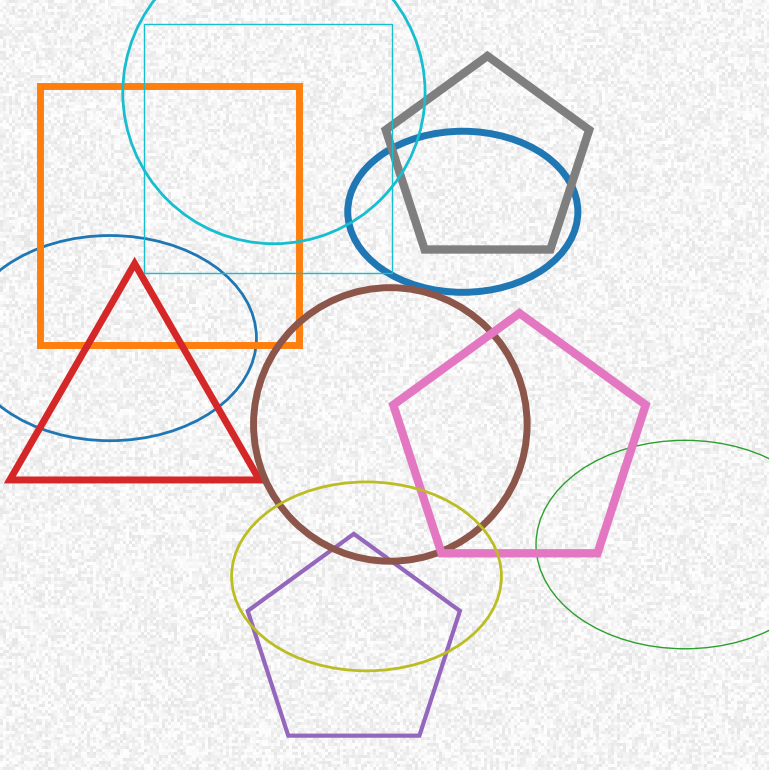[{"shape": "oval", "thickness": 1, "radius": 0.95, "center": [0.143, 0.561]}, {"shape": "oval", "thickness": 2.5, "radius": 0.75, "center": [0.601, 0.725]}, {"shape": "square", "thickness": 2.5, "radius": 0.84, "center": [0.22, 0.72]}, {"shape": "oval", "thickness": 0.5, "radius": 0.97, "center": [0.89, 0.293]}, {"shape": "triangle", "thickness": 2.5, "radius": 0.94, "center": [0.175, 0.47]}, {"shape": "pentagon", "thickness": 1.5, "radius": 0.72, "center": [0.46, 0.162]}, {"shape": "circle", "thickness": 2.5, "radius": 0.89, "center": [0.507, 0.449]}, {"shape": "pentagon", "thickness": 3, "radius": 0.86, "center": [0.675, 0.421]}, {"shape": "pentagon", "thickness": 3, "radius": 0.69, "center": [0.633, 0.788]}, {"shape": "oval", "thickness": 1, "radius": 0.88, "center": [0.476, 0.251]}, {"shape": "square", "thickness": 0.5, "radius": 0.81, "center": [0.348, 0.807]}, {"shape": "circle", "thickness": 1, "radius": 0.98, "center": [0.356, 0.88]}]